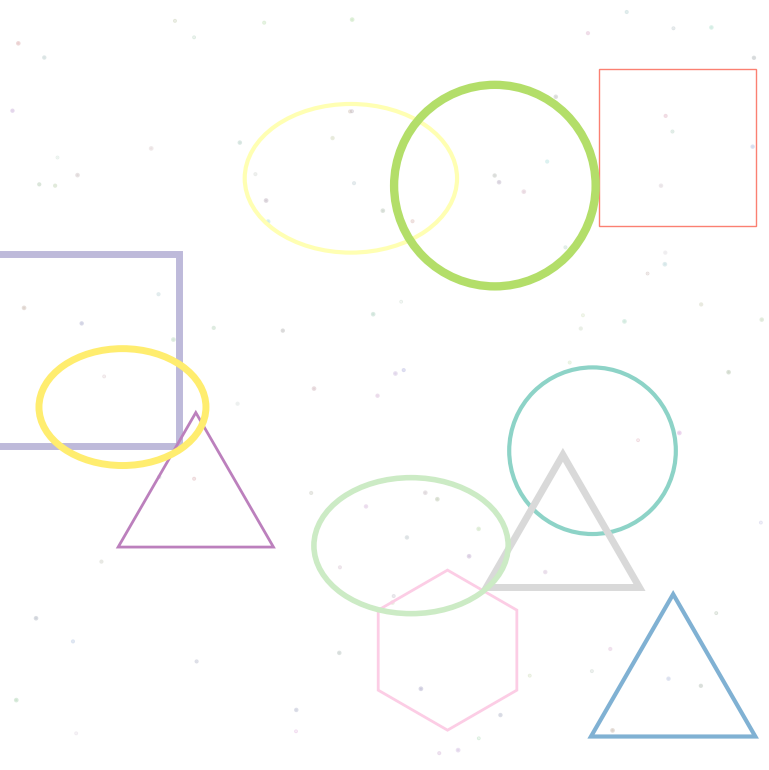[{"shape": "circle", "thickness": 1.5, "radius": 0.54, "center": [0.77, 0.415]}, {"shape": "oval", "thickness": 1.5, "radius": 0.69, "center": [0.456, 0.768]}, {"shape": "square", "thickness": 2.5, "radius": 0.62, "center": [0.107, 0.546]}, {"shape": "square", "thickness": 0.5, "radius": 0.51, "center": [0.88, 0.809]}, {"shape": "triangle", "thickness": 1.5, "radius": 0.62, "center": [0.874, 0.105]}, {"shape": "circle", "thickness": 3, "radius": 0.65, "center": [0.643, 0.759]}, {"shape": "hexagon", "thickness": 1, "radius": 0.52, "center": [0.581, 0.156]}, {"shape": "triangle", "thickness": 2.5, "radius": 0.57, "center": [0.731, 0.294]}, {"shape": "triangle", "thickness": 1, "radius": 0.58, "center": [0.254, 0.348]}, {"shape": "oval", "thickness": 2, "radius": 0.63, "center": [0.534, 0.291]}, {"shape": "oval", "thickness": 2.5, "radius": 0.54, "center": [0.159, 0.471]}]